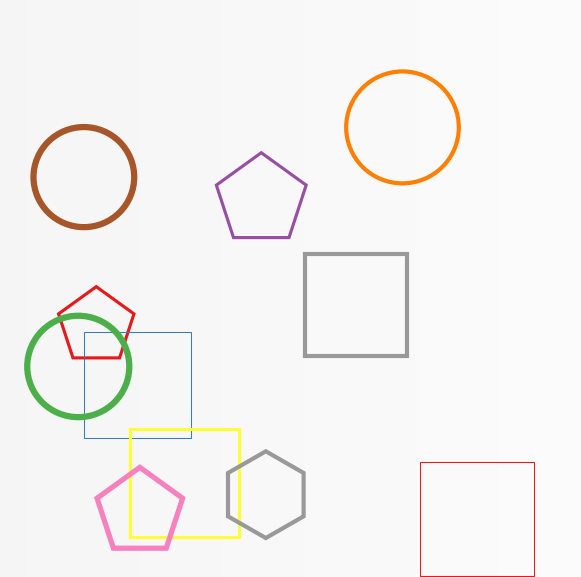[{"shape": "square", "thickness": 0.5, "radius": 0.49, "center": [0.82, 0.101]}, {"shape": "pentagon", "thickness": 1.5, "radius": 0.34, "center": [0.166, 0.435]}, {"shape": "square", "thickness": 0.5, "radius": 0.46, "center": [0.237, 0.332]}, {"shape": "circle", "thickness": 3, "radius": 0.44, "center": [0.135, 0.365]}, {"shape": "pentagon", "thickness": 1.5, "radius": 0.41, "center": [0.45, 0.653]}, {"shape": "circle", "thickness": 2, "radius": 0.48, "center": [0.692, 0.779]}, {"shape": "square", "thickness": 1.5, "radius": 0.47, "center": [0.318, 0.163]}, {"shape": "circle", "thickness": 3, "radius": 0.43, "center": [0.144, 0.692]}, {"shape": "pentagon", "thickness": 2.5, "radius": 0.39, "center": [0.241, 0.113]}, {"shape": "hexagon", "thickness": 2, "radius": 0.38, "center": [0.457, 0.143]}, {"shape": "square", "thickness": 2, "radius": 0.44, "center": [0.612, 0.471]}]